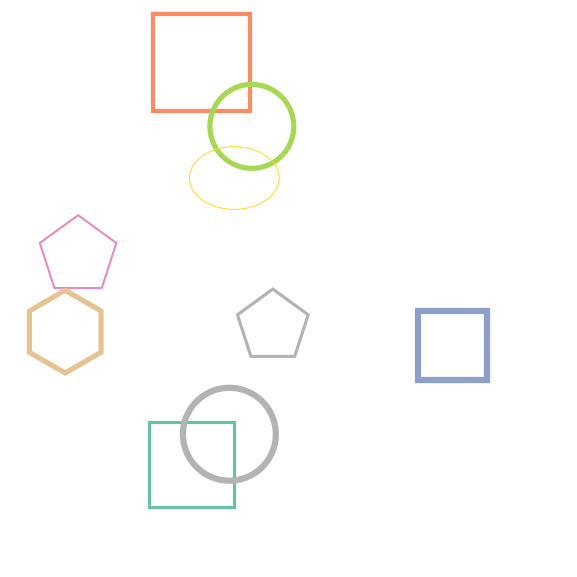[{"shape": "square", "thickness": 1.5, "radius": 0.37, "center": [0.331, 0.195]}, {"shape": "square", "thickness": 2, "radius": 0.42, "center": [0.349, 0.891]}, {"shape": "square", "thickness": 3, "radius": 0.3, "center": [0.784, 0.401]}, {"shape": "pentagon", "thickness": 1, "radius": 0.35, "center": [0.135, 0.557]}, {"shape": "circle", "thickness": 2.5, "radius": 0.36, "center": [0.436, 0.78]}, {"shape": "oval", "thickness": 0.5, "radius": 0.39, "center": [0.406, 0.691]}, {"shape": "hexagon", "thickness": 2.5, "radius": 0.36, "center": [0.113, 0.425]}, {"shape": "pentagon", "thickness": 1.5, "radius": 0.32, "center": [0.472, 0.434]}, {"shape": "circle", "thickness": 3, "radius": 0.4, "center": [0.397, 0.247]}]